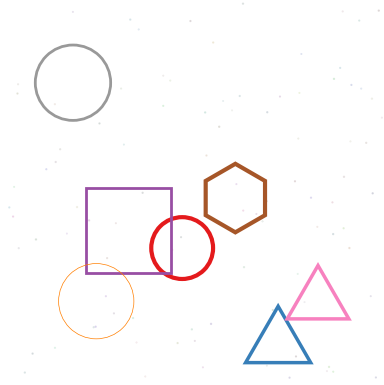[{"shape": "circle", "thickness": 3, "radius": 0.4, "center": [0.473, 0.356]}, {"shape": "triangle", "thickness": 2.5, "radius": 0.49, "center": [0.722, 0.107]}, {"shape": "square", "thickness": 2, "radius": 0.55, "center": [0.334, 0.402]}, {"shape": "circle", "thickness": 0.5, "radius": 0.49, "center": [0.25, 0.218]}, {"shape": "hexagon", "thickness": 3, "radius": 0.44, "center": [0.611, 0.486]}, {"shape": "triangle", "thickness": 2.5, "radius": 0.46, "center": [0.826, 0.218]}, {"shape": "circle", "thickness": 2, "radius": 0.49, "center": [0.19, 0.785]}]